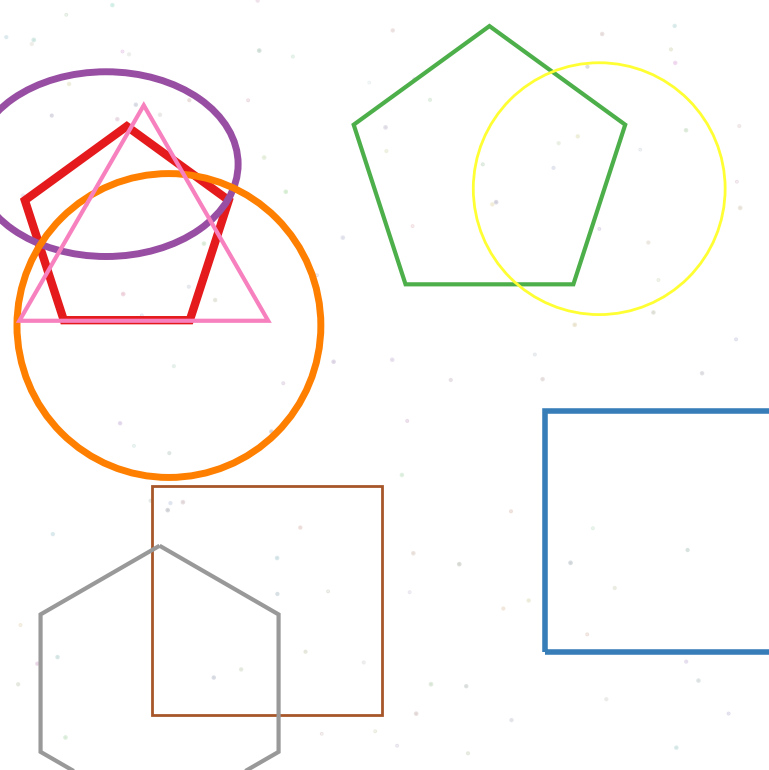[{"shape": "pentagon", "thickness": 3, "radius": 0.7, "center": [0.165, 0.697]}, {"shape": "square", "thickness": 2, "radius": 0.78, "center": [0.865, 0.31]}, {"shape": "pentagon", "thickness": 1.5, "radius": 0.93, "center": [0.636, 0.781]}, {"shape": "oval", "thickness": 2.5, "radius": 0.86, "center": [0.138, 0.787]}, {"shape": "circle", "thickness": 2.5, "radius": 0.99, "center": [0.219, 0.577]}, {"shape": "circle", "thickness": 1, "radius": 0.82, "center": [0.778, 0.755]}, {"shape": "square", "thickness": 1, "radius": 0.75, "center": [0.346, 0.22]}, {"shape": "triangle", "thickness": 1.5, "radius": 0.93, "center": [0.187, 0.677]}, {"shape": "hexagon", "thickness": 1.5, "radius": 0.89, "center": [0.207, 0.113]}]